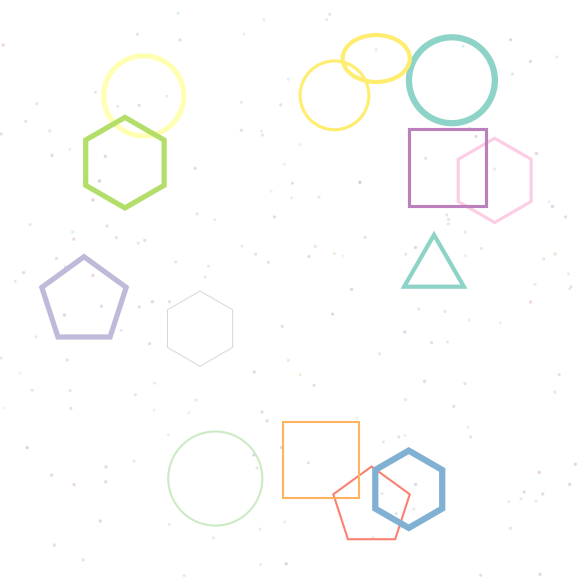[{"shape": "circle", "thickness": 3, "radius": 0.37, "center": [0.783, 0.86]}, {"shape": "triangle", "thickness": 2, "radius": 0.3, "center": [0.752, 0.533]}, {"shape": "circle", "thickness": 2.5, "radius": 0.35, "center": [0.249, 0.833]}, {"shape": "pentagon", "thickness": 2.5, "radius": 0.38, "center": [0.145, 0.478]}, {"shape": "pentagon", "thickness": 1, "radius": 0.35, "center": [0.643, 0.122]}, {"shape": "hexagon", "thickness": 3, "radius": 0.33, "center": [0.708, 0.152]}, {"shape": "square", "thickness": 1, "radius": 0.33, "center": [0.555, 0.203]}, {"shape": "hexagon", "thickness": 2.5, "radius": 0.39, "center": [0.216, 0.717]}, {"shape": "hexagon", "thickness": 1.5, "radius": 0.36, "center": [0.857, 0.687]}, {"shape": "hexagon", "thickness": 0.5, "radius": 0.33, "center": [0.346, 0.43]}, {"shape": "square", "thickness": 1.5, "radius": 0.33, "center": [0.775, 0.709]}, {"shape": "circle", "thickness": 1, "radius": 0.41, "center": [0.373, 0.17]}, {"shape": "oval", "thickness": 2, "radius": 0.29, "center": [0.651, 0.898]}, {"shape": "circle", "thickness": 1.5, "radius": 0.3, "center": [0.579, 0.834]}]